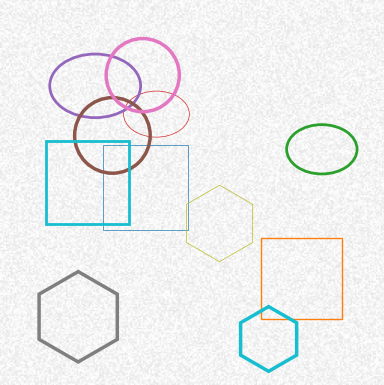[{"shape": "square", "thickness": 0.5, "radius": 0.55, "center": [0.378, 0.514]}, {"shape": "square", "thickness": 1, "radius": 0.53, "center": [0.783, 0.277]}, {"shape": "oval", "thickness": 2, "radius": 0.46, "center": [0.836, 0.612]}, {"shape": "oval", "thickness": 0.5, "radius": 0.43, "center": [0.406, 0.704]}, {"shape": "oval", "thickness": 2, "radius": 0.59, "center": [0.247, 0.777]}, {"shape": "circle", "thickness": 2.5, "radius": 0.49, "center": [0.292, 0.648]}, {"shape": "circle", "thickness": 2.5, "radius": 0.48, "center": [0.371, 0.805]}, {"shape": "hexagon", "thickness": 2.5, "radius": 0.59, "center": [0.203, 0.177]}, {"shape": "hexagon", "thickness": 0.5, "radius": 0.5, "center": [0.57, 0.42]}, {"shape": "square", "thickness": 2, "radius": 0.54, "center": [0.227, 0.527]}, {"shape": "hexagon", "thickness": 2.5, "radius": 0.42, "center": [0.698, 0.12]}]